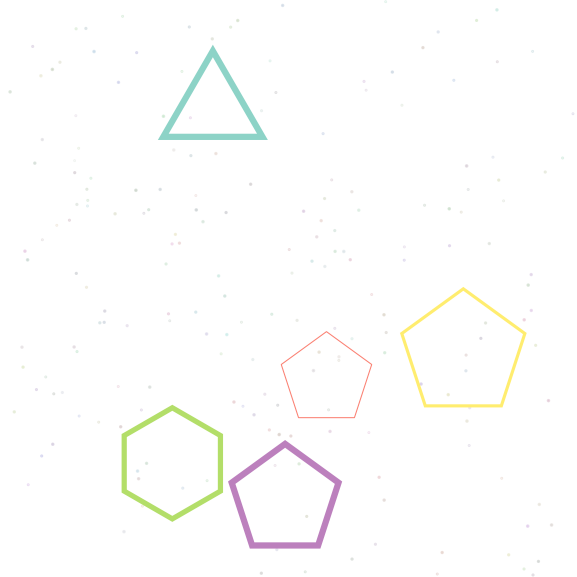[{"shape": "triangle", "thickness": 3, "radius": 0.5, "center": [0.369, 0.812]}, {"shape": "pentagon", "thickness": 0.5, "radius": 0.41, "center": [0.565, 0.343]}, {"shape": "hexagon", "thickness": 2.5, "radius": 0.48, "center": [0.298, 0.197]}, {"shape": "pentagon", "thickness": 3, "radius": 0.49, "center": [0.494, 0.133]}, {"shape": "pentagon", "thickness": 1.5, "radius": 0.56, "center": [0.802, 0.387]}]